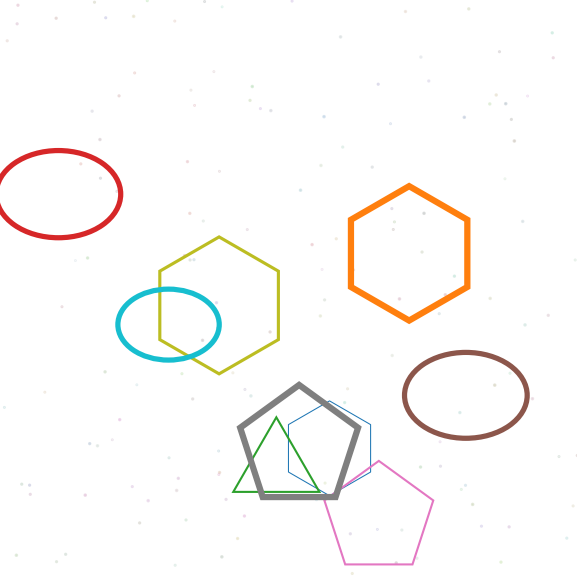[{"shape": "hexagon", "thickness": 0.5, "radius": 0.41, "center": [0.571, 0.223]}, {"shape": "hexagon", "thickness": 3, "radius": 0.58, "center": [0.708, 0.56]}, {"shape": "triangle", "thickness": 1, "radius": 0.43, "center": [0.479, 0.19]}, {"shape": "oval", "thickness": 2.5, "radius": 0.54, "center": [0.101, 0.663]}, {"shape": "oval", "thickness": 2.5, "radius": 0.53, "center": [0.807, 0.315]}, {"shape": "pentagon", "thickness": 1, "radius": 0.5, "center": [0.656, 0.102]}, {"shape": "pentagon", "thickness": 3, "radius": 0.54, "center": [0.518, 0.225]}, {"shape": "hexagon", "thickness": 1.5, "radius": 0.59, "center": [0.379, 0.47]}, {"shape": "oval", "thickness": 2.5, "radius": 0.44, "center": [0.292, 0.437]}]